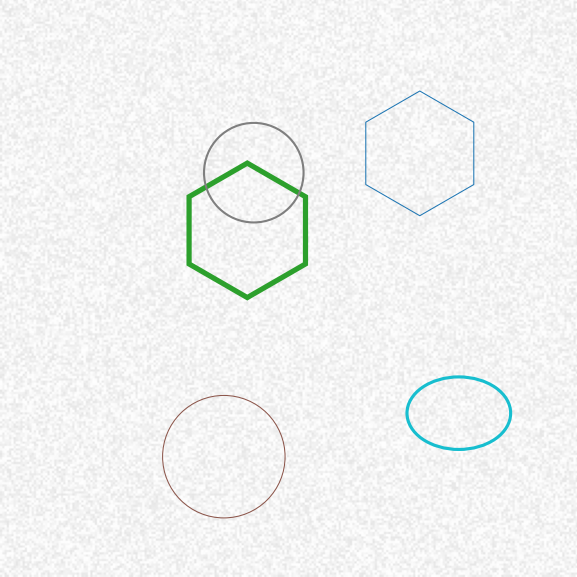[{"shape": "hexagon", "thickness": 0.5, "radius": 0.54, "center": [0.727, 0.734]}, {"shape": "hexagon", "thickness": 2.5, "radius": 0.58, "center": [0.428, 0.6]}, {"shape": "circle", "thickness": 0.5, "radius": 0.53, "center": [0.388, 0.208]}, {"shape": "circle", "thickness": 1, "radius": 0.43, "center": [0.439, 0.7]}, {"shape": "oval", "thickness": 1.5, "radius": 0.45, "center": [0.794, 0.284]}]